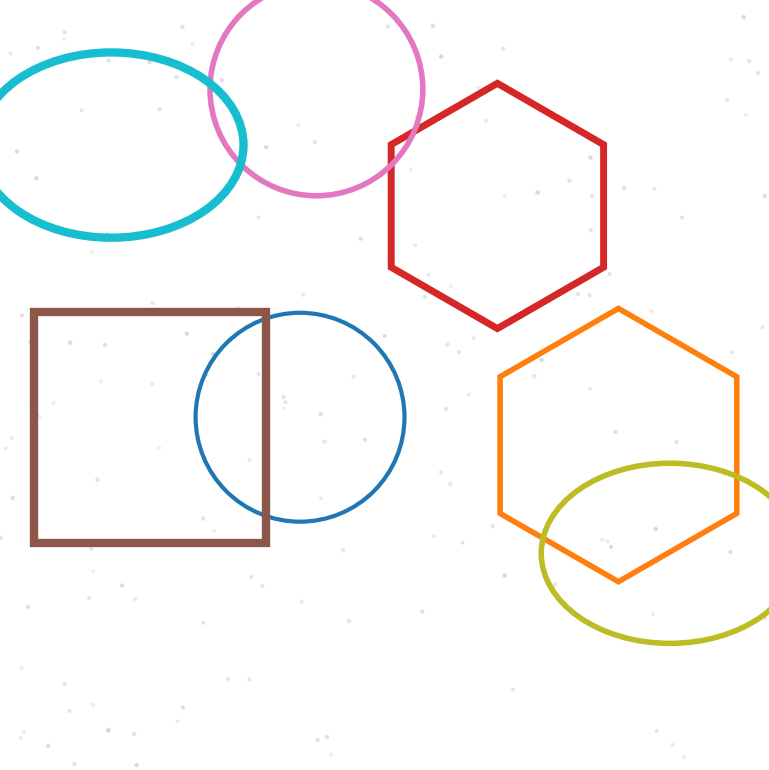[{"shape": "circle", "thickness": 1.5, "radius": 0.68, "center": [0.39, 0.458]}, {"shape": "hexagon", "thickness": 2, "radius": 0.89, "center": [0.803, 0.422]}, {"shape": "hexagon", "thickness": 2.5, "radius": 0.8, "center": [0.646, 0.733]}, {"shape": "square", "thickness": 3, "radius": 0.75, "center": [0.195, 0.445]}, {"shape": "circle", "thickness": 2, "radius": 0.69, "center": [0.411, 0.884]}, {"shape": "oval", "thickness": 2, "radius": 0.84, "center": [0.87, 0.281]}, {"shape": "oval", "thickness": 3, "radius": 0.86, "center": [0.144, 0.812]}]